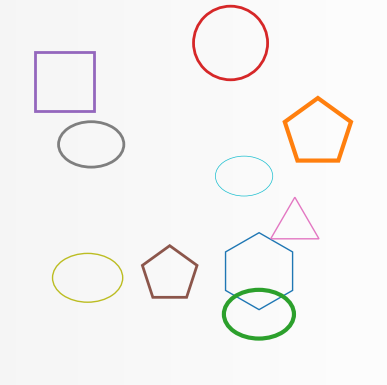[{"shape": "hexagon", "thickness": 1, "radius": 0.5, "center": [0.669, 0.296]}, {"shape": "pentagon", "thickness": 3, "radius": 0.45, "center": [0.82, 0.656]}, {"shape": "oval", "thickness": 3, "radius": 0.45, "center": [0.668, 0.184]}, {"shape": "circle", "thickness": 2, "radius": 0.48, "center": [0.595, 0.888]}, {"shape": "square", "thickness": 2, "radius": 0.38, "center": [0.167, 0.789]}, {"shape": "pentagon", "thickness": 2, "radius": 0.37, "center": [0.438, 0.288]}, {"shape": "triangle", "thickness": 1, "radius": 0.36, "center": [0.761, 0.416]}, {"shape": "oval", "thickness": 2, "radius": 0.42, "center": [0.235, 0.625]}, {"shape": "oval", "thickness": 1, "radius": 0.45, "center": [0.226, 0.278]}, {"shape": "oval", "thickness": 0.5, "radius": 0.37, "center": [0.63, 0.543]}]